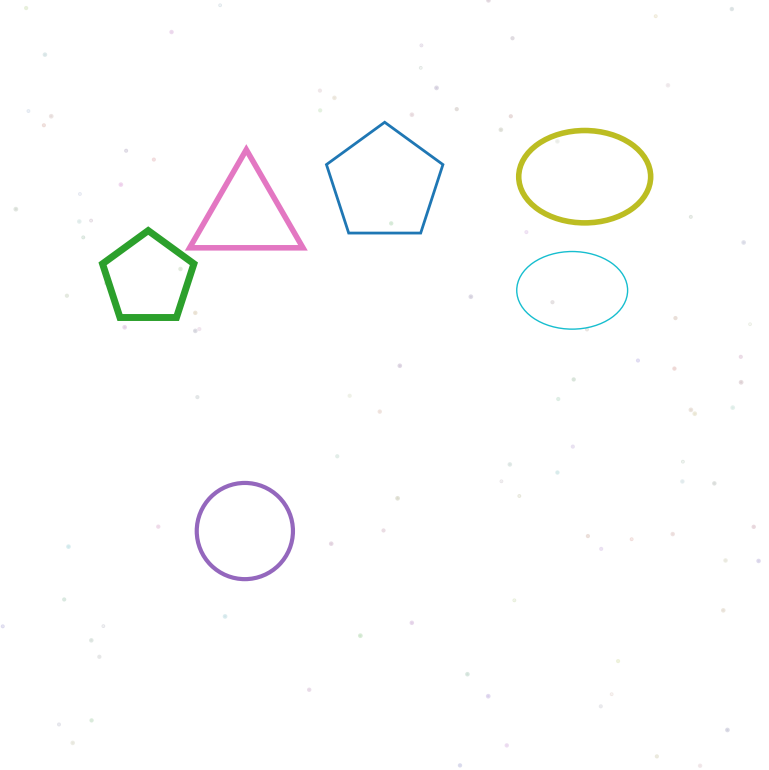[{"shape": "pentagon", "thickness": 1, "radius": 0.4, "center": [0.5, 0.762]}, {"shape": "pentagon", "thickness": 2.5, "radius": 0.31, "center": [0.192, 0.638]}, {"shape": "circle", "thickness": 1.5, "radius": 0.31, "center": [0.318, 0.31]}, {"shape": "triangle", "thickness": 2, "radius": 0.42, "center": [0.32, 0.721]}, {"shape": "oval", "thickness": 2, "radius": 0.43, "center": [0.759, 0.771]}, {"shape": "oval", "thickness": 0.5, "radius": 0.36, "center": [0.743, 0.623]}]